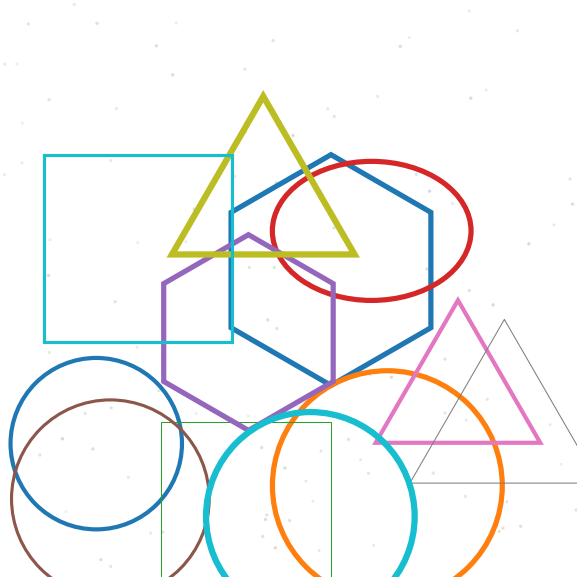[{"shape": "circle", "thickness": 2, "radius": 0.74, "center": [0.167, 0.231]}, {"shape": "hexagon", "thickness": 2.5, "radius": 1.0, "center": [0.573, 0.532]}, {"shape": "circle", "thickness": 2.5, "radius": 0.99, "center": [0.671, 0.158]}, {"shape": "square", "thickness": 0.5, "radius": 0.73, "center": [0.426, 0.123]}, {"shape": "oval", "thickness": 2.5, "radius": 0.86, "center": [0.644, 0.599]}, {"shape": "hexagon", "thickness": 2.5, "radius": 0.85, "center": [0.43, 0.423]}, {"shape": "circle", "thickness": 1.5, "radius": 0.86, "center": [0.191, 0.136]}, {"shape": "triangle", "thickness": 2, "radius": 0.82, "center": [0.793, 0.315]}, {"shape": "triangle", "thickness": 0.5, "radius": 0.94, "center": [0.873, 0.257]}, {"shape": "triangle", "thickness": 3, "radius": 0.91, "center": [0.456, 0.65]}, {"shape": "circle", "thickness": 3, "radius": 0.9, "center": [0.537, 0.105]}, {"shape": "square", "thickness": 1.5, "radius": 0.81, "center": [0.239, 0.569]}]